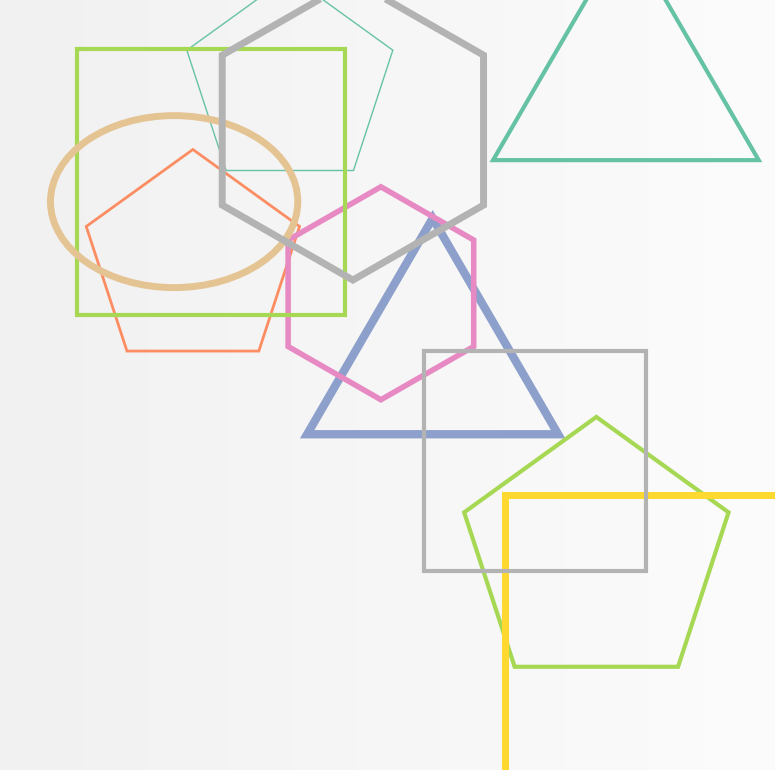[{"shape": "triangle", "thickness": 1.5, "radius": 0.99, "center": [0.808, 0.891]}, {"shape": "pentagon", "thickness": 0.5, "radius": 0.7, "center": [0.374, 0.892]}, {"shape": "pentagon", "thickness": 1, "radius": 0.72, "center": [0.249, 0.661]}, {"shape": "triangle", "thickness": 3, "radius": 0.93, "center": [0.558, 0.53]}, {"shape": "hexagon", "thickness": 2, "radius": 0.69, "center": [0.491, 0.619]}, {"shape": "pentagon", "thickness": 1.5, "radius": 0.9, "center": [0.769, 0.279]}, {"shape": "square", "thickness": 1.5, "radius": 0.86, "center": [0.272, 0.764]}, {"shape": "square", "thickness": 2.5, "radius": 0.94, "center": [0.841, 0.169]}, {"shape": "oval", "thickness": 2.5, "radius": 0.8, "center": [0.225, 0.738]}, {"shape": "square", "thickness": 1.5, "radius": 0.71, "center": [0.69, 0.401]}, {"shape": "hexagon", "thickness": 2.5, "radius": 0.97, "center": [0.455, 0.831]}]